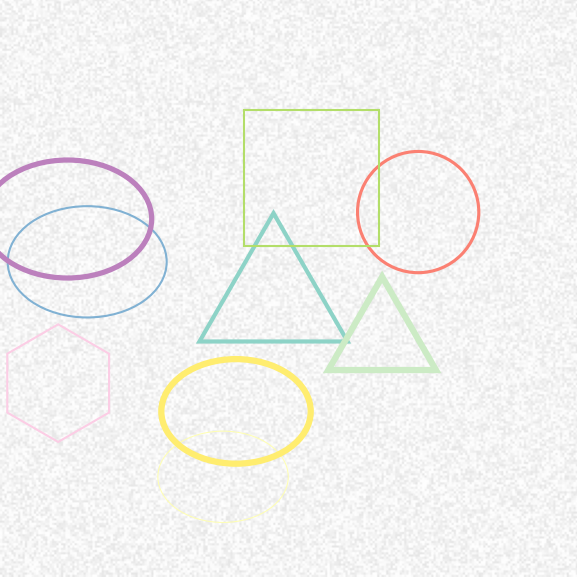[{"shape": "triangle", "thickness": 2, "radius": 0.74, "center": [0.474, 0.482]}, {"shape": "oval", "thickness": 0.5, "radius": 0.56, "center": [0.386, 0.174]}, {"shape": "circle", "thickness": 1.5, "radius": 0.52, "center": [0.724, 0.632]}, {"shape": "oval", "thickness": 1, "radius": 0.69, "center": [0.151, 0.546]}, {"shape": "square", "thickness": 1, "radius": 0.59, "center": [0.539, 0.691]}, {"shape": "hexagon", "thickness": 1, "radius": 0.51, "center": [0.101, 0.336]}, {"shape": "oval", "thickness": 2.5, "radius": 0.73, "center": [0.117, 0.62]}, {"shape": "triangle", "thickness": 3, "radius": 0.54, "center": [0.662, 0.412]}, {"shape": "oval", "thickness": 3, "radius": 0.65, "center": [0.409, 0.287]}]